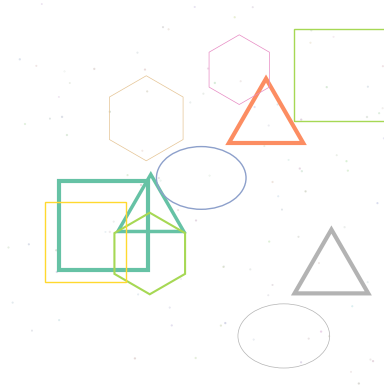[{"shape": "triangle", "thickness": 2.5, "radius": 0.49, "center": [0.392, 0.448]}, {"shape": "square", "thickness": 3, "radius": 0.58, "center": [0.268, 0.414]}, {"shape": "triangle", "thickness": 3, "radius": 0.56, "center": [0.691, 0.684]}, {"shape": "oval", "thickness": 1, "radius": 0.58, "center": [0.523, 0.538]}, {"shape": "hexagon", "thickness": 0.5, "radius": 0.45, "center": [0.621, 0.819]}, {"shape": "square", "thickness": 1, "radius": 0.6, "center": [0.883, 0.804]}, {"shape": "hexagon", "thickness": 1.5, "radius": 0.53, "center": [0.389, 0.342]}, {"shape": "square", "thickness": 1, "radius": 0.52, "center": [0.222, 0.372]}, {"shape": "hexagon", "thickness": 0.5, "radius": 0.55, "center": [0.38, 0.693]}, {"shape": "oval", "thickness": 0.5, "radius": 0.6, "center": [0.737, 0.127]}, {"shape": "triangle", "thickness": 3, "radius": 0.55, "center": [0.861, 0.293]}]